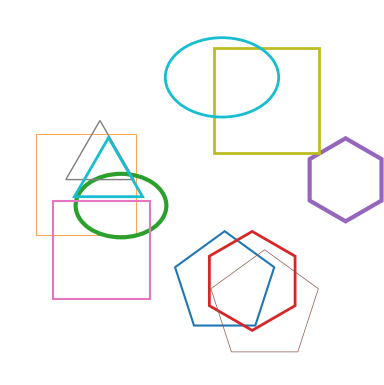[{"shape": "pentagon", "thickness": 1.5, "radius": 0.68, "center": [0.584, 0.264]}, {"shape": "square", "thickness": 0.5, "radius": 0.65, "center": [0.224, 0.521]}, {"shape": "oval", "thickness": 3, "radius": 0.59, "center": [0.314, 0.466]}, {"shape": "hexagon", "thickness": 2, "radius": 0.64, "center": [0.655, 0.27]}, {"shape": "hexagon", "thickness": 3, "radius": 0.54, "center": [0.898, 0.533]}, {"shape": "pentagon", "thickness": 0.5, "radius": 0.73, "center": [0.687, 0.205]}, {"shape": "square", "thickness": 1.5, "radius": 0.63, "center": [0.264, 0.351]}, {"shape": "triangle", "thickness": 1, "radius": 0.51, "center": [0.26, 0.585]}, {"shape": "square", "thickness": 2, "radius": 0.68, "center": [0.692, 0.739]}, {"shape": "oval", "thickness": 2, "radius": 0.74, "center": [0.577, 0.799]}, {"shape": "triangle", "thickness": 2, "radius": 0.51, "center": [0.282, 0.54]}]